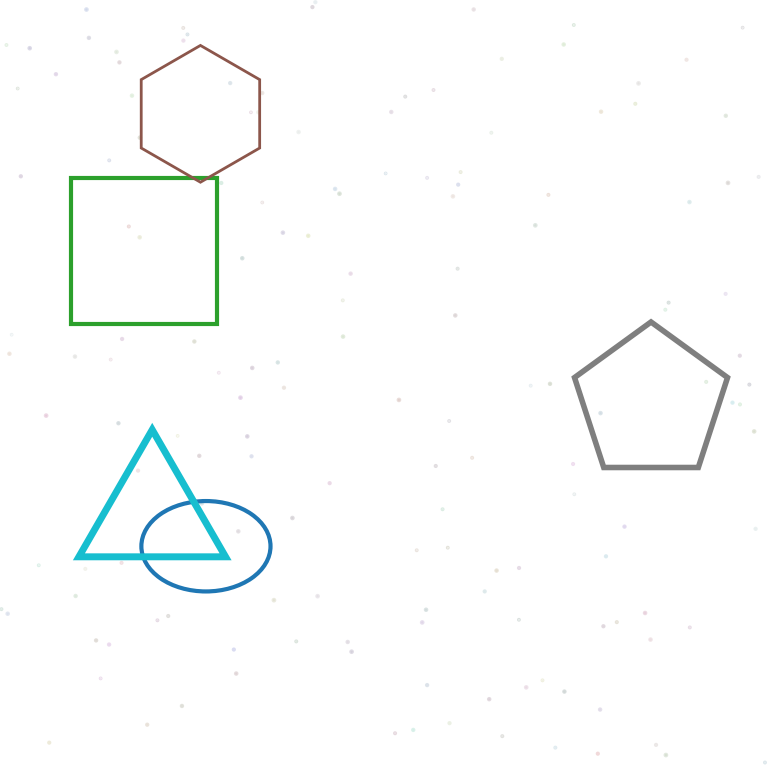[{"shape": "oval", "thickness": 1.5, "radius": 0.42, "center": [0.267, 0.291]}, {"shape": "square", "thickness": 1.5, "radius": 0.47, "center": [0.187, 0.674]}, {"shape": "hexagon", "thickness": 1, "radius": 0.44, "center": [0.26, 0.852]}, {"shape": "pentagon", "thickness": 2, "radius": 0.52, "center": [0.845, 0.477]}, {"shape": "triangle", "thickness": 2.5, "radius": 0.55, "center": [0.198, 0.332]}]